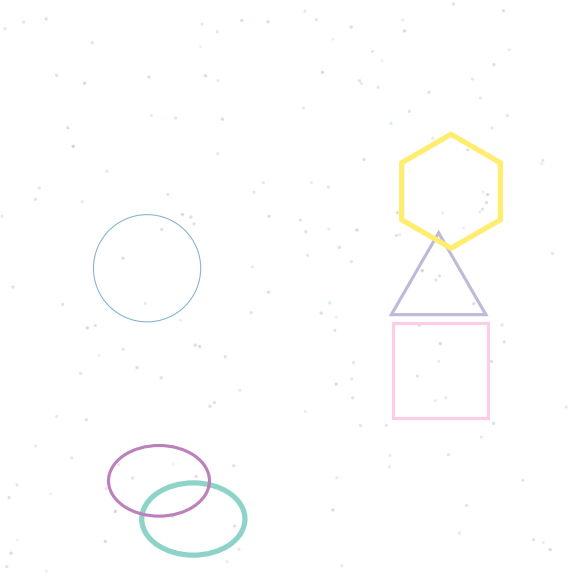[{"shape": "oval", "thickness": 2.5, "radius": 0.45, "center": [0.335, 0.1]}, {"shape": "triangle", "thickness": 1.5, "radius": 0.47, "center": [0.76, 0.502]}, {"shape": "circle", "thickness": 0.5, "radius": 0.46, "center": [0.255, 0.535]}, {"shape": "square", "thickness": 1.5, "radius": 0.41, "center": [0.762, 0.358]}, {"shape": "oval", "thickness": 1.5, "radius": 0.44, "center": [0.275, 0.167]}, {"shape": "hexagon", "thickness": 2.5, "radius": 0.49, "center": [0.781, 0.668]}]